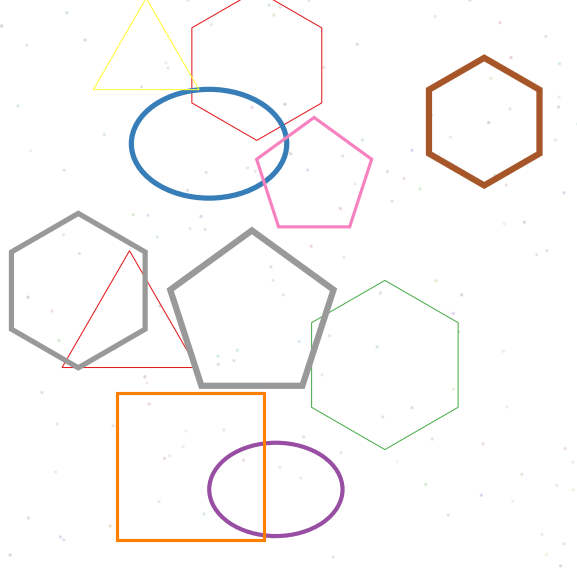[{"shape": "hexagon", "thickness": 0.5, "radius": 0.65, "center": [0.445, 0.886]}, {"shape": "triangle", "thickness": 0.5, "radius": 0.67, "center": [0.224, 0.43]}, {"shape": "oval", "thickness": 2.5, "radius": 0.67, "center": [0.362, 0.75]}, {"shape": "hexagon", "thickness": 0.5, "radius": 0.73, "center": [0.666, 0.367]}, {"shape": "oval", "thickness": 2, "radius": 0.58, "center": [0.478, 0.152]}, {"shape": "square", "thickness": 1.5, "radius": 0.64, "center": [0.329, 0.192]}, {"shape": "triangle", "thickness": 0.5, "radius": 0.53, "center": [0.253, 0.897]}, {"shape": "hexagon", "thickness": 3, "radius": 0.55, "center": [0.838, 0.788]}, {"shape": "pentagon", "thickness": 1.5, "radius": 0.52, "center": [0.544, 0.691]}, {"shape": "pentagon", "thickness": 3, "radius": 0.74, "center": [0.436, 0.451]}, {"shape": "hexagon", "thickness": 2.5, "radius": 0.67, "center": [0.136, 0.496]}]